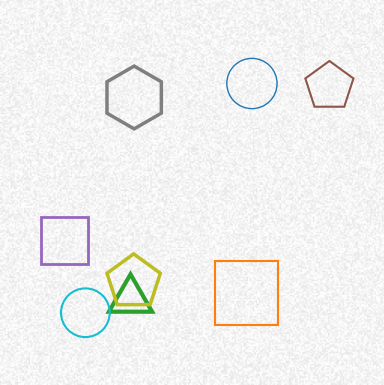[{"shape": "circle", "thickness": 1, "radius": 0.33, "center": [0.654, 0.783]}, {"shape": "square", "thickness": 1.5, "radius": 0.41, "center": [0.64, 0.239]}, {"shape": "triangle", "thickness": 3, "radius": 0.32, "center": [0.339, 0.223]}, {"shape": "square", "thickness": 2, "radius": 0.31, "center": [0.167, 0.374]}, {"shape": "pentagon", "thickness": 1.5, "radius": 0.33, "center": [0.856, 0.776]}, {"shape": "hexagon", "thickness": 2.5, "radius": 0.41, "center": [0.348, 0.747]}, {"shape": "pentagon", "thickness": 2.5, "radius": 0.36, "center": [0.347, 0.268]}, {"shape": "circle", "thickness": 1.5, "radius": 0.32, "center": [0.222, 0.188]}]